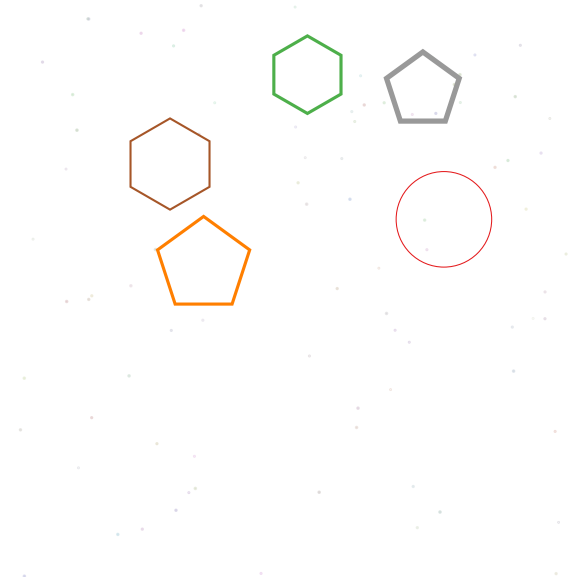[{"shape": "circle", "thickness": 0.5, "radius": 0.41, "center": [0.769, 0.619]}, {"shape": "hexagon", "thickness": 1.5, "radius": 0.34, "center": [0.532, 0.87]}, {"shape": "pentagon", "thickness": 1.5, "radius": 0.42, "center": [0.353, 0.54]}, {"shape": "hexagon", "thickness": 1, "radius": 0.39, "center": [0.294, 0.715]}, {"shape": "pentagon", "thickness": 2.5, "radius": 0.33, "center": [0.732, 0.843]}]